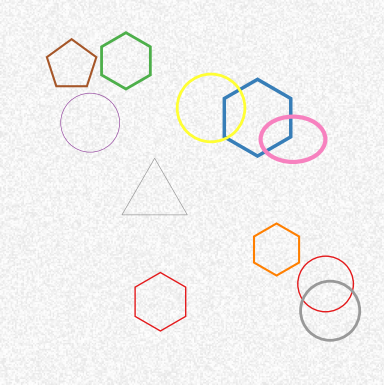[{"shape": "circle", "thickness": 1, "radius": 0.36, "center": [0.846, 0.262]}, {"shape": "hexagon", "thickness": 1, "radius": 0.38, "center": [0.417, 0.216]}, {"shape": "hexagon", "thickness": 2.5, "radius": 0.5, "center": [0.669, 0.694]}, {"shape": "hexagon", "thickness": 2, "radius": 0.37, "center": [0.327, 0.842]}, {"shape": "circle", "thickness": 0.5, "radius": 0.38, "center": [0.234, 0.681]}, {"shape": "hexagon", "thickness": 1.5, "radius": 0.34, "center": [0.718, 0.352]}, {"shape": "circle", "thickness": 2, "radius": 0.44, "center": [0.548, 0.72]}, {"shape": "pentagon", "thickness": 1.5, "radius": 0.34, "center": [0.186, 0.831]}, {"shape": "oval", "thickness": 3, "radius": 0.42, "center": [0.761, 0.638]}, {"shape": "triangle", "thickness": 0.5, "radius": 0.49, "center": [0.402, 0.491]}, {"shape": "circle", "thickness": 2, "radius": 0.38, "center": [0.858, 0.193]}]